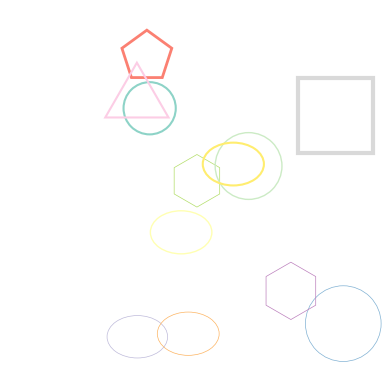[{"shape": "circle", "thickness": 1.5, "radius": 0.34, "center": [0.389, 0.719]}, {"shape": "oval", "thickness": 1, "radius": 0.4, "center": [0.47, 0.397]}, {"shape": "oval", "thickness": 0.5, "radius": 0.39, "center": [0.357, 0.125]}, {"shape": "pentagon", "thickness": 2, "radius": 0.34, "center": [0.381, 0.854]}, {"shape": "circle", "thickness": 0.5, "radius": 0.49, "center": [0.892, 0.159]}, {"shape": "oval", "thickness": 0.5, "radius": 0.4, "center": [0.489, 0.133]}, {"shape": "hexagon", "thickness": 0.5, "radius": 0.34, "center": [0.512, 0.53]}, {"shape": "triangle", "thickness": 1.5, "radius": 0.47, "center": [0.356, 0.742]}, {"shape": "square", "thickness": 3, "radius": 0.48, "center": [0.872, 0.7]}, {"shape": "hexagon", "thickness": 0.5, "radius": 0.37, "center": [0.756, 0.245]}, {"shape": "circle", "thickness": 1, "radius": 0.43, "center": [0.646, 0.569]}, {"shape": "oval", "thickness": 1.5, "radius": 0.4, "center": [0.606, 0.574]}]